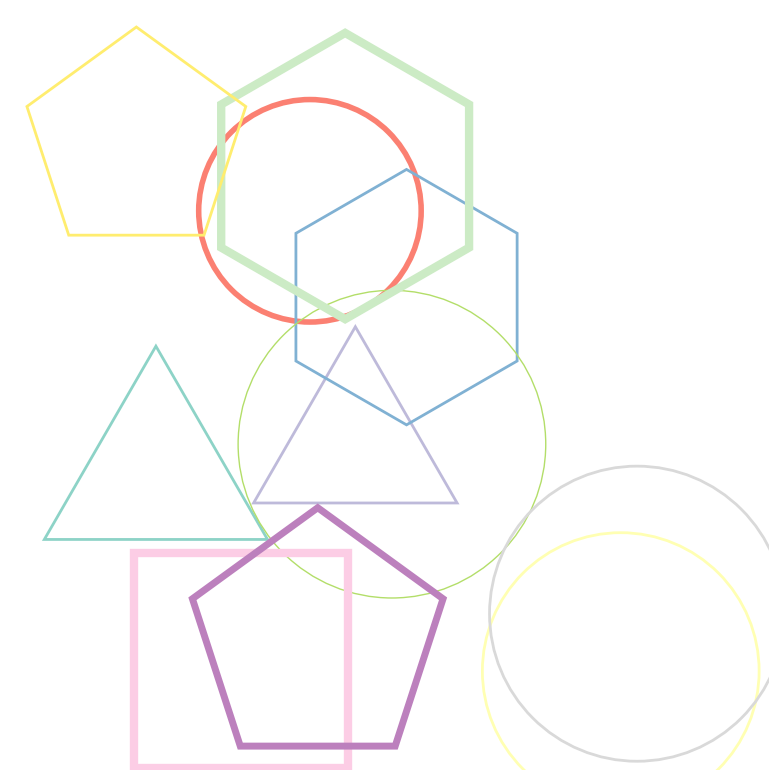[{"shape": "triangle", "thickness": 1, "radius": 0.84, "center": [0.202, 0.383]}, {"shape": "circle", "thickness": 1, "radius": 0.9, "center": [0.806, 0.129]}, {"shape": "triangle", "thickness": 1, "radius": 0.76, "center": [0.461, 0.423]}, {"shape": "circle", "thickness": 2, "radius": 0.72, "center": [0.403, 0.726]}, {"shape": "hexagon", "thickness": 1, "radius": 0.83, "center": [0.528, 0.614]}, {"shape": "circle", "thickness": 0.5, "radius": 1.0, "center": [0.509, 0.423]}, {"shape": "square", "thickness": 3, "radius": 0.7, "center": [0.313, 0.142]}, {"shape": "circle", "thickness": 1, "radius": 0.96, "center": [0.827, 0.203]}, {"shape": "pentagon", "thickness": 2.5, "radius": 0.86, "center": [0.413, 0.169]}, {"shape": "hexagon", "thickness": 3, "radius": 0.93, "center": [0.448, 0.771]}, {"shape": "pentagon", "thickness": 1, "radius": 0.75, "center": [0.177, 0.815]}]